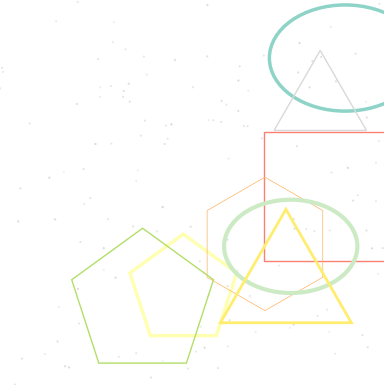[{"shape": "oval", "thickness": 2.5, "radius": 0.98, "center": [0.897, 0.849]}, {"shape": "pentagon", "thickness": 2.5, "radius": 0.73, "center": [0.476, 0.246]}, {"shape": "square", "thickness": 1, "radius": 0.84, "center": [0.854, 0.49]}, {"shape": "hexagon", "thickness": 0.5, "radius": 0.87, "center": [0.688, 0.366]}, {"shape": "pentagon", "thickness": 1, "radius": 0.97, "center": [0.37, 0.214]}, {"shape": "triangle", "thickness": 1, "radius": 0.69, "center": [0.832, 0.73]}, {"shape": "oval", "thickness": 3, "radius": 0.87, "center": [0.755, 0.36]}, {"shape": "triangle", "thickness": 2, "radius": 0.98, "center": [0.743, 0.26]}]